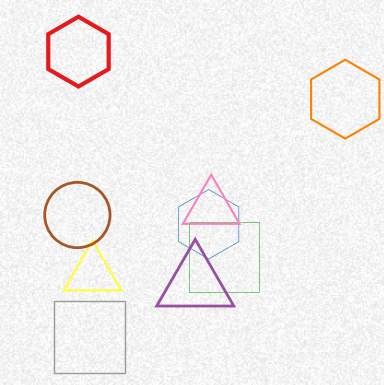[{"shape": "hexagon", "thickness": 3, "radius": 0.45, "center": [0.204, 0.866]}, {"shape": "hexagon", "thickness": 0.5, "radius": 0.45, "center": [0.542, 0.417]}, {"shape": "square", "thickness": 0.5, "radius": 0.45, "center": [0.582, 0.332]}, {"shape": "triangle", "thickness": 2, "radius": 0.58, "center": [0.507, 0.263]}, {"shape": "hexagon", "thickness": 1.5, "radius": 0.51, "center": [0.897, 0.742]}, {"shape": "triangle", "thickness": 1.5, "radius": 0.43, "center": [0.241, 0.289]}, {"shape": "circle", "thickness": 2, "radius": 0.42, "center": [0.201, 0.442]}, {"shape": "triangle", "thickness": 1.5, "radius": 0.43, "center": [0.549, 0.461]}, {"shape": "square", "thickness": 1, "radius": 0.46, "center": [0.233, 0.125]}]